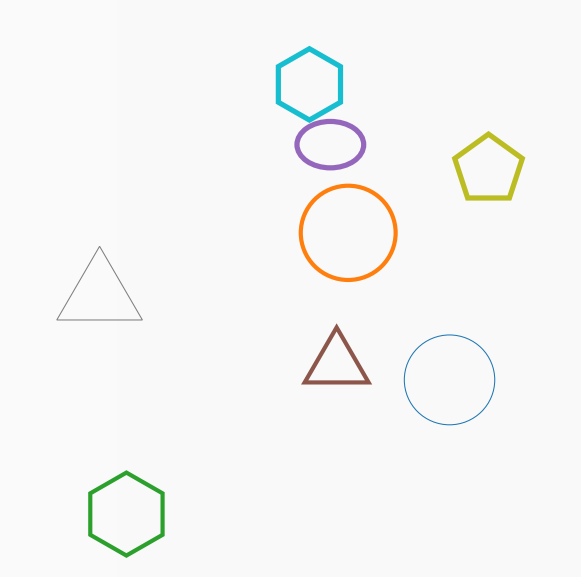[{"shape": "circle", "thickness": 0.5, "radius": 0.39, "center": [0.773, 0.341]}, {"shape": "circle", "thickness": 2, "radius": 0.41, "center": [0.599, 0.596]}, {"shape": "hexagon", "thickness": 2, "radius": 0.36, "center": [0.218, 0.109]}, {"shape": "oval", "thickness": 2.5, "radius": 0.29, "center": [0.568, 0.749]}, {"shape": "triangle", "thickness": 2, "radius": 0.32, "center": [0.579, 0.369]}, {"shape": "triangle", "thickness": 0.5, "radius": 0.43, "center": [0.171, 0.488]}, {"shape": "pentagon", "thickness": 2.5, "radius": 0.31, "center": [0.84, 0.706]}, {"shape": "hexagon", "thickness": 2.5, "radius": 0.31, "center": [0.532, 0.853]}]